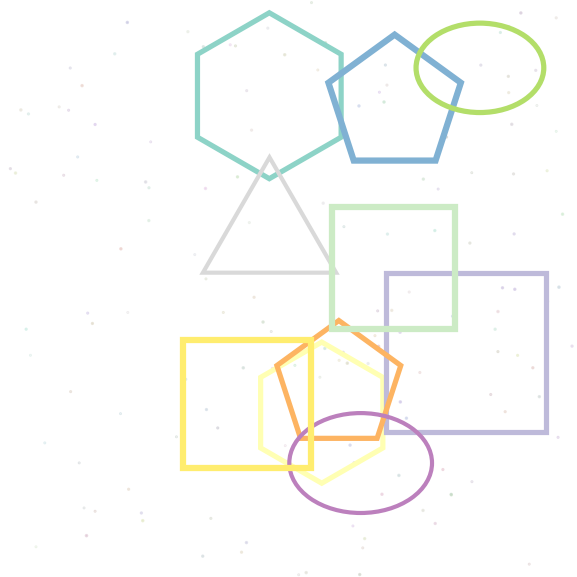[{"shape": "hexagon", "thickness": 2.5, "radius": 0.72, "center": [0.466, 0.833]}, {"shape": "hexagon", "thickness": 2.5, "radius": 0.61, "center": [0.557, 0.285]}, {"shape": "square", "thickness": 2.5, "radius": 0.69, "center": [0.807, 0.388]}, {"shape": "pentagon", "thickness": 3, "radius": 0.6, "center": [0.683, 0.819]}, {"shape": "pentagon", "thickness": 2.5, "radius": 0.56, "center": [0.587, 0.331]}, {"shape": "oval", "thickness": 2.5, "radius": 0.55, "center": [0.831, 0.882]}, {"shape": "triangle", "thickness": 2, "radius": 0.67, "center": [0.467, 0.594]}, {"shape": "oval", "thickness": 2, "radius": 0.62, "center": [0.625, 0.197]}, {"shape": "square", "thickness": 3, "radius": 0.53, "center": [0.682, 0.535]}, {"shape": "square", "thickness": 3, "radius": 0.55, "center": [0.428, 0.3]}]